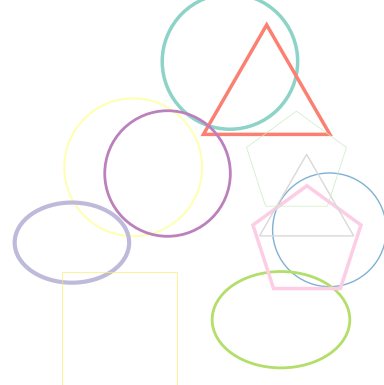[{"shape": "circle", "thickness": 2.5, "radius": 0.88, "center": [0.597, 0.84]}, {"shape": "circle", "thickness": 1.5, "radius": 0.9, "center": [0.346, 0.566]}, {"shape": "oval", "thickness": 3, "radius": 0.74, "center": [0.187, 0.37]}, {"shape": "triangle", "thickness": 2.5, "radius": 0.95, "center": [0.693, 0.746]}, {"shape": "circle", "thickness": 1, "radius": 0.74, "center": [0.856, 0.403]}, {"shape": "oval", "thickness": 2, "radius": 0.89, "center": [0.73, 0.17]}, {"shape": "pentagon", "thickness": 2.5, "radius": 0.74, "center": [0.797, 0.37]}, {"shape": "triangle", "thickness": 1, "radius": 0.71, "center": [0.796, 0.458]}, {"shape": "circle", "thickness": 2, "radius": 0.82, "center": [0.435, 0.549]}, {"shape": "pentagon", "thickness": 0.5, "radius": 0.68, "center": [0.77, 0.575]}, {"shape": "square", "thickness": 0.5, "radius": 0.75, "center": [0.31, 0.145]}]